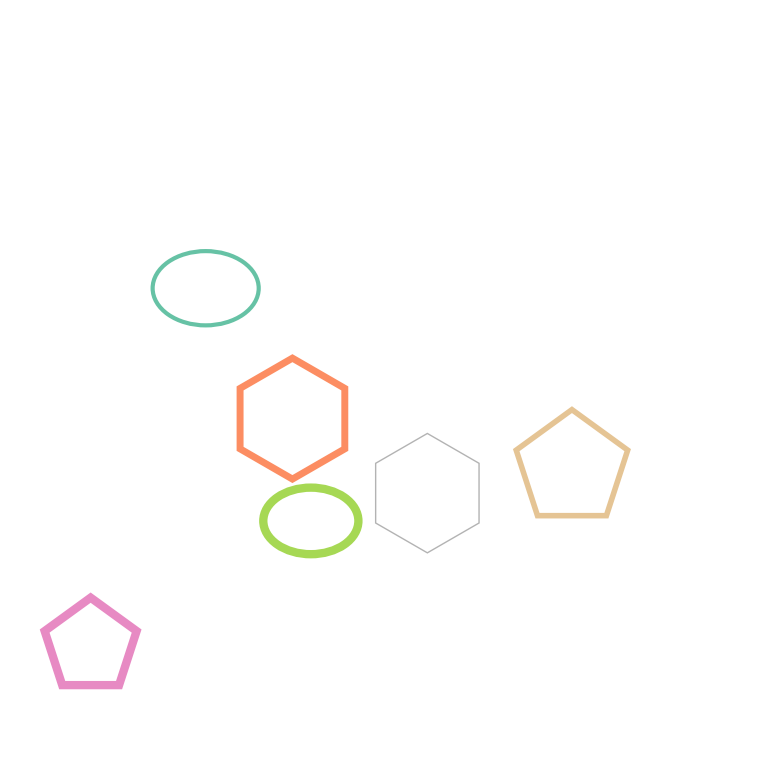[{"shape": "oval", "thickness": 1.5, "radius": 0.34, "center": [0.267, 0.626]}, {"shape": "hexagon", "thickness": 2.5, "radius": 0.39, "center": [0.38, 0.456]}, {"shape": "pentagon", "thickness": 3, "radius": 0.31, "center": [0.118, 0.161]}, {"shape": "oval", "thickness": 3, "radius": 0.31, "center": [0.404, 0.323]}, {"shape": "pentagon", "thickness": 2, "radius": 0.38, "center": [0.743, 0.392]}, {"shape": "hexagon", "thickness": 0.5, "radius": 0.39, "center": [0.555, 0.36]}]